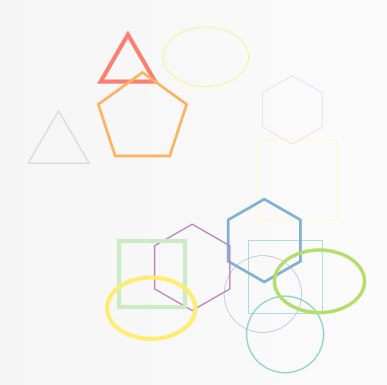[{"shape": "circle", "thickness": 1, "radius": 0.5, "center": [0.736, 0.131]}, {"shape": "square", "thickness": 0.5, "radius": 0.47, "center": [0.736, 0.281]}, {"shape": "square", "thickness": 0.5, "radius": 0.52, "center": [0.767, 0.535]}, {"shape": "circle", "thickness": 0.5, "radius": 0.5, "center": [0.678, 0.236]}, {"shape": "triangle", "thickness": 3, "radius": 0.41, "center": [0.33, 0.829]}, {"shape": "hexagon", "thickness": 2, "radius": 0.54, "center": [0.682, 0.375]}, {"shape": "pentagon", "thickness": 2, "radius": 0.6, "center": [0.368, 0.692]}, {"shape": "oval", "thickness": 2.5, "radius": 0.58, "center": [0.824, 0.269]}, {"shape": "hexagon", "thickness": 0.5, "radius": 0.45, "center": [0.754, 0.715]}, {"shape": "triangle", "thickness": 1, "radius": 0.45, "center": [0.151, 0.621]}, {"shape": "hexagon", "thickness": 1, "radius": 0.56, "center": [0.496, 0.306]}, {"shape": "square", "thickness": 3, "radius": 0.43, "center": [0.392, 0.289]}, {"shape": "oval", "thickness": 3, "radius": 0.57, "center": [0.39, 0.199]}, {"shape": "oval", "thickness": 0.5, "radius": 0.55, "center": [0.531, 0.853]}]